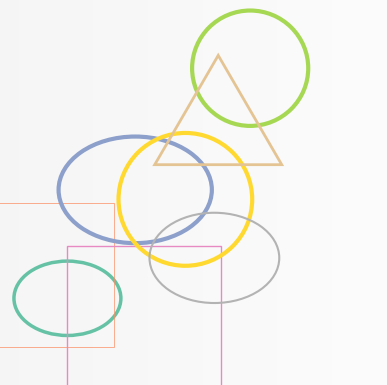[{"shape": "oval", "thickness": 2.5, "radius": 0.69, "center": [0.174, 0.225]}, {"shape": "square", "thickness": 0.5, "radius": 0.93, "center": [0.108, 0.285]}, {"shape": "oval", "thickness": 3, "radius": 0.99, "center": [0.349, 0.507]}, {"shape": "square", "thickness": 1, "radius": 1.0, "center": [0.372, 0.161]}, {"shape": "circle", "thickness": 3, "radius": 0.75, "center": [0.646, 0.823]}, {"shape": "circle", "thickness": 3, "radius": 0.86, "center": [0.478, 0.482]}, {"shape": "triangle", "thickness": 2, "radius": 0.95, "center": [0.563, 0.667]}, {"shape": "oval", "thickness": 1.5, "radius": 0.84, "center": [0.553, 0.33]}]